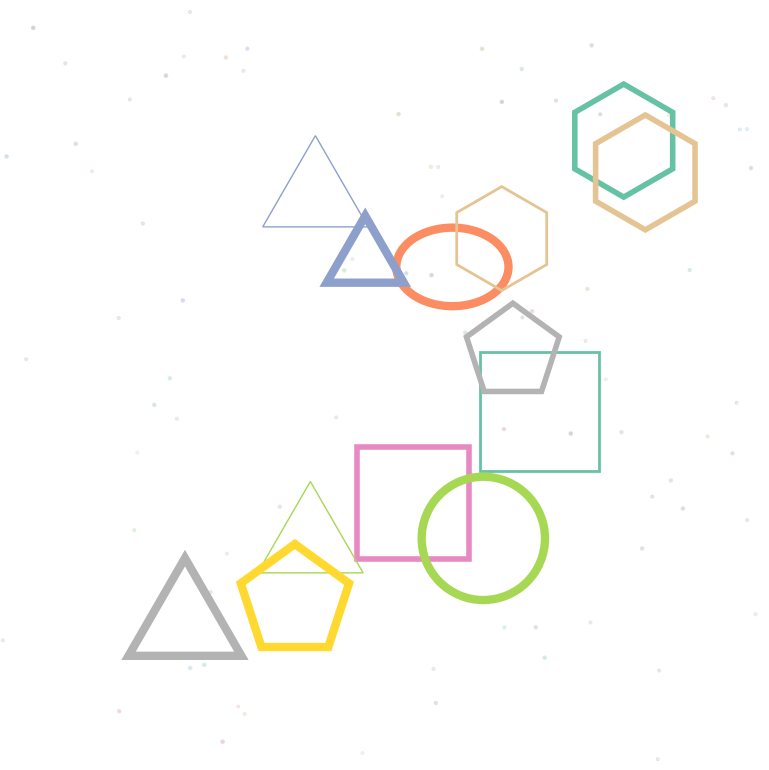[{"shape": "square", "thickness": 1, "radius": 0.39, "center": [0.701, 0.465]}, {"shape": "hexagon", "thickness": 2, "radius": 0.37, "center": [0.81, 0.817]}, {"shape": "oval", "thickness": 3, "radius": 0.36, "center": [0.588, 0.653]}, {"shape": "triangle", "thickness": 0.5, "radius": 0.39, "center": [0.41, 0.745]}, {"shape": "triangle", "thickness": 3, "radius": 0.29, "center": [0.474, 0.662]}, {"shape": "square", "thickness": 2, "radius": 0.36, "center": [0.537, 0.347]}, {"shape": "circle", "thickness": 3, "radius": 0.4, "center": [0.628, 0.301]}, {"shape": "triangle", "thickness": 0.5, "radius": 0.4, "center": [0.403, 0.296]}, {"shape": "pentagon", "thickness": 3, "radius": 0.37, "center": [0.383, 0.22]}, {"shape": "hexagon", "thickness": 2, "radius": 0.37, "center": [0.838, 0.776]}, {"shape": "hexagon", "thickness": 1, "radius": 0.34, "center": [0.652, 0.69]}, {"shape": "pentagon", "thickness": 2, "radius": 0.32, "center": [0.666, 0.543]}, {"shape": "triangle", "thickness": 3, "radius": 0.42, "center": [0.24, 0.191]}]